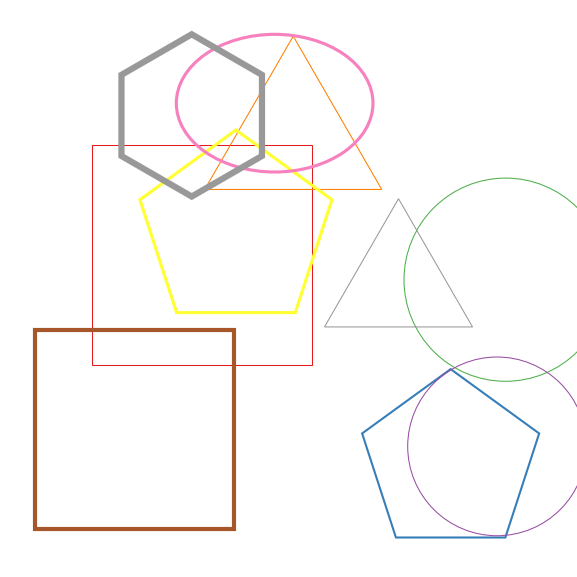[{"shape": "square", "thickness": 0.5, "radius": 0.95, "center": [0.35, 0.557]}, {"shape": "pentagon", "thickness": 1, "radius": 0.81, "center": [0.78, 0.199]}, {"shape": "circle", "thickness": 0.5, "radius": 0.88, "center": [0.875, 0.515]}, {"shape": "circle", "thickness": 0.5, "radius": 0.77, "center": [0.861, 0.226]}, {"shape": "triangle", "thickness": 0.5, "radius": 0.88, "center": [0.508, 0.76]}, {"shape": "pentagon", "thickness": 1.5, "radius": 0.87, "center": [0.409, 0.599]}, {"shape": "square", "thickness": 2, "radius": 0.86, "center": [0.233, 0.256]}, {"shape": "oval", "thickness": 1.5, "radius": 0.85, "center": [0.476, 0.82]}, {"shape": "hexagon", "thickness": 3, "radius": 0.7, "center": [0.332, 0.799]}, {"shape": "triangle", "thickness": 0.5, "radius": 0.74, "center": [0.69, 0.507]}]